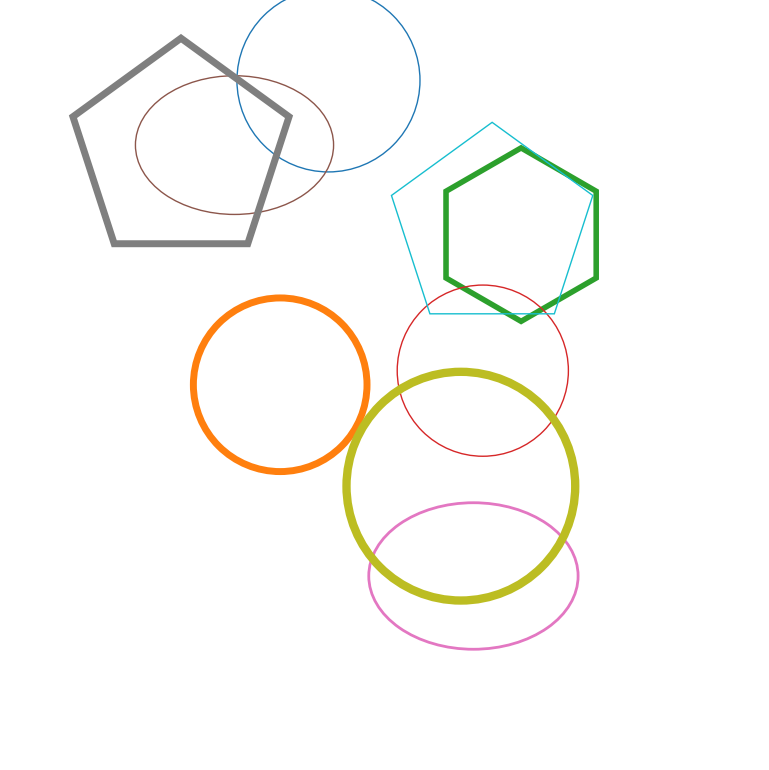[{"shape": "circle", "thickness": 0.5, "radius": 0.59, "center": [0.427, 0.896]}, {"shape": "circle", "thickness": 2.5, "radius": 0.56, "center": [0.364, 0.5]}, {"shape": "hexagon", "thickness": 2, "radius": 0.56, "center": [0.677, 0.695]}, {"shape": "circle", "thickness": 0.5, "radius": 0.56, "center": [0.627, 0.519]}, {"shape": "oval", "thickness": 0.5, "radius": 0.64, "center": [0.305, 0.812]}, {"shape": "oval", "thickness": 1, "radius": 0.68, "center": [0.615, 0.252]}, {"shape": "pentagon", "thickness": 2.5, "radius": 0.74, "center": [0.235, 0.803]}, {"shape": "circle", "thickness": 3, "radius": 0.74, "center": [0.599, 0.369]}, {"shape": "pentagon", "thickness": 0.5, "radius": 0.69, "center": [0.639, 0.704]}]